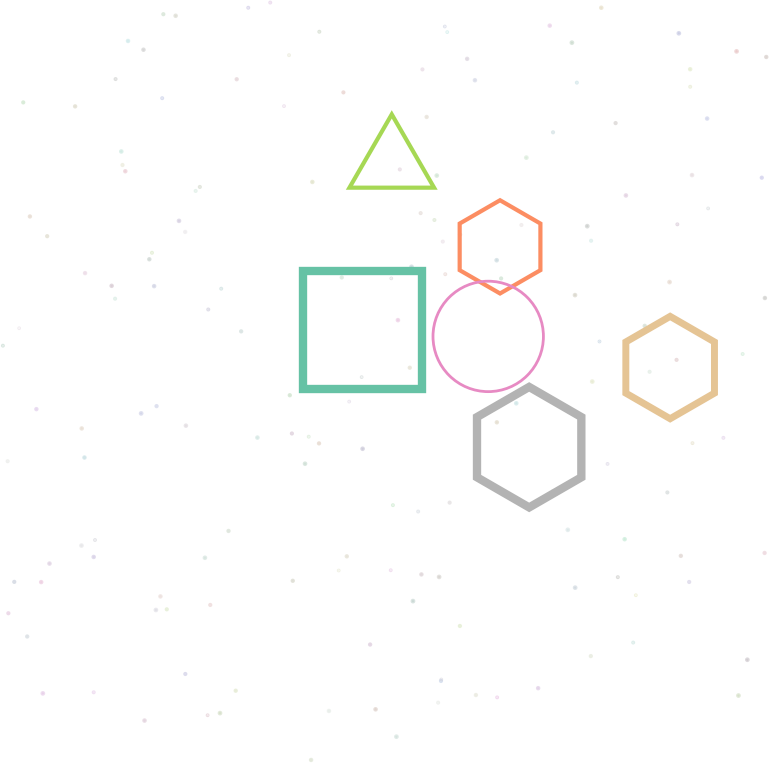[{"shape": "square", "thickness": 3, "radius": 0.38, "center": [0.471, 0.572]}, {"shape": "hexagon", "thickness": 1.5, "radius": 0.3, "center": [0.649, 0.679]}, {"shape": "circle", "thickness": 1, "radius": 0.36, "center": [0.634, 0.563]}, {"shape": "triangle", "thickness": 1.5, "radius": 0.32, "center": [0.509, 0.788]}, {"shape": "hexagon", "thickness": 2.5, "radius": 0.33, "center": [0.87, 0.523]}, {"shape": "hexagon", "thickness": 3, "radius": 0.39, "center": [0.687, 0.419]}]